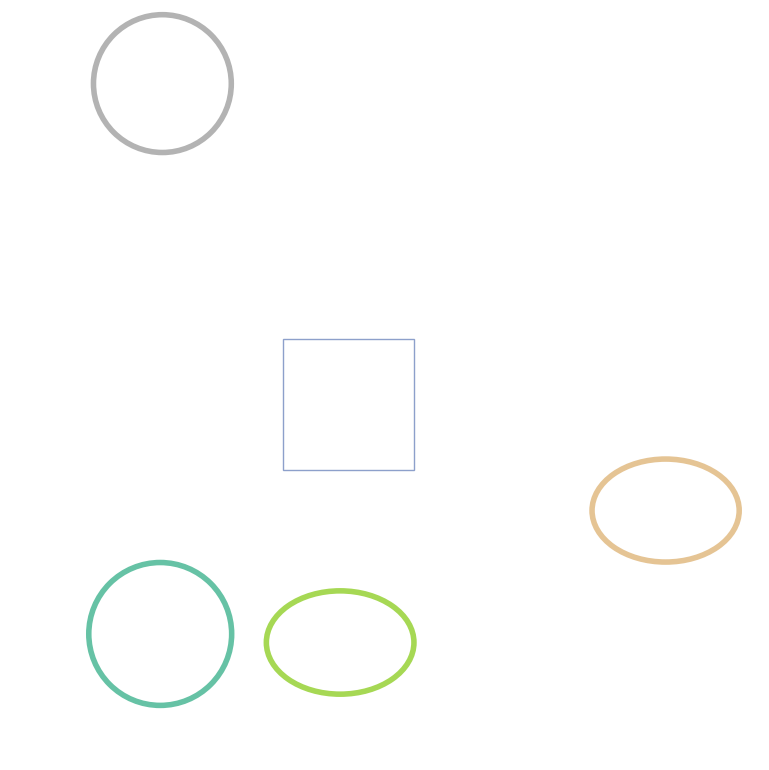[{"shape": "circle", "thickness": 2, "radius": 0.46, "center": [0.208, 0.177]}, {"shape": "square", "thickness": 0.5, "radius": 0.43, "center": [0.452, 0.475]}, {"shape": "oval", "thickness": 2, "radius": 0.48, "center": [0.442, 0.166]}, {"shape": "oval", "thickness": 2, "radius": 0.48, "center": [0.864, 0.337]}, {"shape": "circle", "thickness": 2, "radius": 0.45, "center": [0.211, 0.891]}]